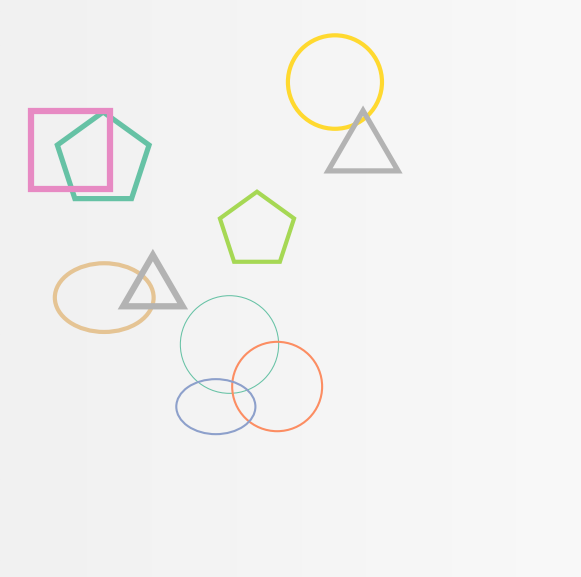[{"shape": "pentagon", "thickness": 2.5, "radius": 0.41, "center": [0.178, 0.722]}, {"shape": "circle", "thickness": 0.5, "radius": 0.42, "center": [0.395, 0.403]}, {"shape": "circle", "thickness": 1, "radius": 0.39, "center": [0.477, 0.33]}, {"shape": "oval", "thickness": 1, "radius": 0.34, "center": [0.371, 0.295]}, {"shape": "square", "thickness": 3, "radius": 0.34, "center": [0.121, 0.74]}, {"shape": "pentagon", "thickness": 2, "radius": 0.34, "center": [0.442, 0.6]}, {"shape": "circle", "thickness": 2, "radius": 0.4, "center": [0.576, 0.857]}, {"shape": "oval", "thickness": 2, "radius": 0.42, "center": [0.179, 0.484]}, {"shape": "triangle", "thickness": 3, "radius": 0.3, "center": [0.263, 0.498]}, {"shape": "triangle", "thickness": 2.5, "radius": 0.35, "center": [0.625, 0.738]}]